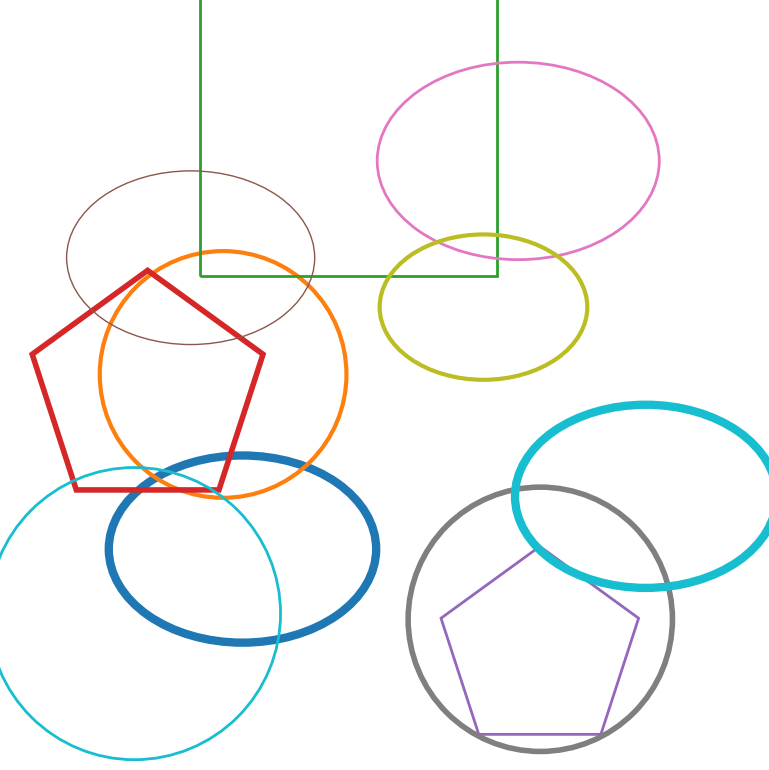[{"shape": "oval", "thickness": 3, "radius": 0.87, "center": [0.315, 0.287]}, {"shape": "circle", "thickness": 1.5, "radius": 0.8, "center": [0.29, 0.514]}, {"shape": "square", "thickness": 1, "radius": 0.96, "center": [0.453, 0.834]}, {"shape": "pentagon", "thickness": 2, "radius": 0.79, "center": [0.192, 0.491]}, {"shape": "pentagon", "thickness": 1, "radius": 0.67, "center": [0.701, 0.155]}, {"shape": "oval", "thickness": 0.5, "radius": 0.81, "center": [0.248, 0.665]}, {"shape": "oval", "thickness": 1, "radius": 0.92, "center": [0.673, 0.791]}, {"shape": "circle", "thickness": 2, "radius": 0.86, "center": [0.702, 0.196]}, {"shape": "oval", "thickness": 1.5, "radius": 0.67, "center": [0.628, 0.601]}, {"shape": "circle", "thickness": 1, "radius": 0.95, "center": [0.175, 0.203]}, {"shape": "oval", "thickness": 3, "radius": 0.85, "center": [0.839, 0.355]}]